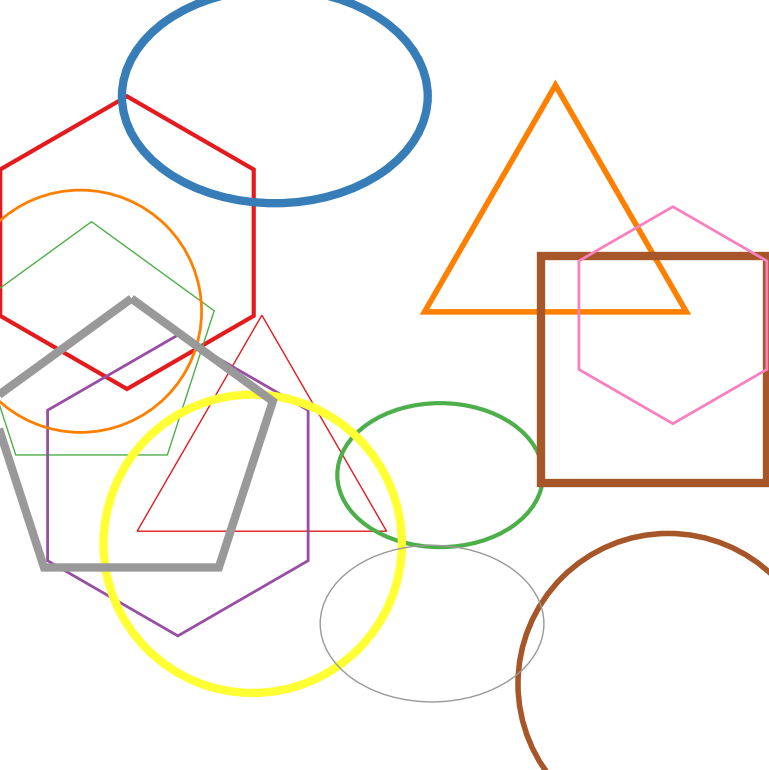[{"shape": "hexagon", "thickness": 1.5, "radius": 0.95, "center": [0.165, 0.685]}, {"shape": "triangle", "thickness": 0.5, "radius": 0.94, "center": [0.34, 0.404]}, {"shape": "oval", "thickness": 3, "radius": 0.99, "center": [0.357, 0.875]}, {"shape": "pentagon", "thickness": 0.5, "radius": 0.84, "center": [0.119, 0.545]}, {"shape": "oval", "thickness": 1.5, "radius": 0.67, "center": [0.572, 0.383]}, {"shape": "hexagon", "thickness": 1, "radius": 0.98, "center": [0.231, 0.37]}, {"shape": "circle", "thickness": 1, "radius": 0.79, "center": [0.104, 0.596]}, {"shape": "triangle", "thickness": 2, "radius": 0.98, "center": [0.721, 0.693]}, {"shape": "circle", "thickness": 3, "radius": 0.97, "center": [0.328, 0.294]}, {"shape": "square", "thickness": 3, "radius": 0.74, "center": [0.849, 0.52]}, {"shape": "circle", "thickness": 2, "radius": 0.98, "center": [0.868, 0.112]}, {"shape": "hexagon", "thickness": 1, "radius": 0.7, "center": [0.874, 0.591]}, {"shape": "pentagon", "thickness": 3, "radius": 0.97, "center": [0.171, 0.419]}, {"shape": "oval", "thickness": 0.5, "radius": 0.73, "center": [0.561, 0.19]}]